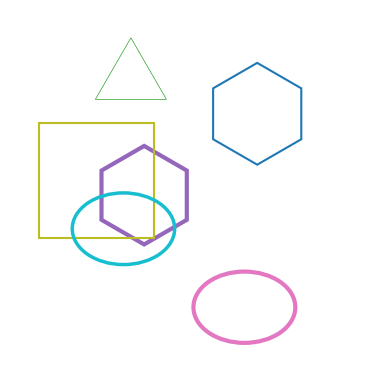[{"shape": "hexagon", "thickness": 1.5, "radius": 0.66, "center": [0.668, 0.704]}, {"shape": "triangle", "thickness": 0.5, "radius": 0.53, "center": [0.34, 0.795]}, {"shape": "hexagon", "thickness": 3, "radius": 0.64, "center": [0.374, 0.493]}, {"shape": "oval", "thickness": 3, "radius": 0.66, "center": [0.635, 0.202]}, {"shape": "square", "thickness": 1.5, "radius": 0.75, "center": [0.25, 0.531]}, {"shape": "oval", "thickness": 2.5, "radius": 0.66, "center": [0.321, 0.406]}]